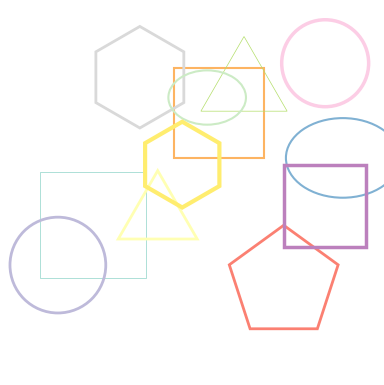[{"shape": "square", "thickness": 0.5, "radius": 0.69, "center": [0.242, 0.415]}, {"shape": "triangle", "thickness": 2, "radius": 0.59, "center": [0.41, 0.438]}, {"shape": "circle", "thickness": 2, "radius": 0.62, "center": [0.15, 0.311]}, {"shape": "pentagon", "thickness": 2, "radius": 0.74, "center": [0.737, 0.266]}, {"shape": "oval", "thickness": 1.5, "radius": 0.74, "center": [0.89, 0.59]}, {"shape": "square", "thickness": 1.5, "radius": 0.59, "center": [0.569, 0.707]}, {"shape": "triangle", "thickness": 0.5, "radius": 0.65, "center": [0.634, 0.776]}, {"shape": "circle", "thickness": 2.5, "radius": 0.56, "center": [0.845, 0.836]}, {"shape": "hexagon", "thickness": 2, "radius": 0.66, "center": [0.363, 0.799]}, {"shape": "square", "thickness": 2.5, "radius": 0.53, "center": [0.845, 0.464]}, {"shape": "oval", "thickness": 1.5, "radius": 0.5, "center": [0.538, 0.747]}, {"shape": "hexagon", "thickness": 3, "radius": 0.56, "center": [0.473, 0.572]}]